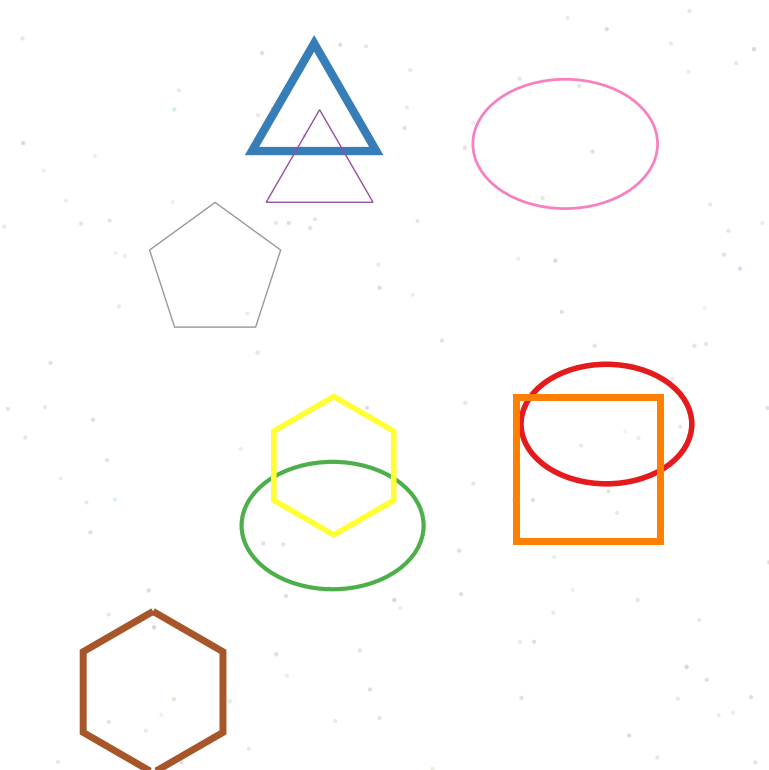[{"shape": "oval", "thickness": 2, "radius": 0.55, "center": [0.788, 0.449]}, {"shape": "triangle", "thickness": 3, "radius": 0.47, "center": [0.408, 0.85]}, {"shape": "oval", "thickness": 1.5, "radius": 0.59, "center": [0.432, 0.317]}, {"shape": "triangle", "thickness": 0.5, "radius": 0.4, "center": [0.415, 0.777]}, {"shape": "square", "thickness": 2.5, "radius": 0.47, "center": [0.764, 0.391]}, {"shape": "hexagon", "thickness": 2, "radius": 0.45, "center": [0.433, 0.395]}, {"shape": "hexagon", "thickness": 2.5, "radius": 0.52, "center": [0.199, 0.101]}, {"shape": "oval", "thickness": 1, "radius": 0.6, "center": [0.734, 0.813]}, {"shape": "pentagon", "thickness": 0.5, "radius": 0.45, "center": [0.279, 0.648]}]